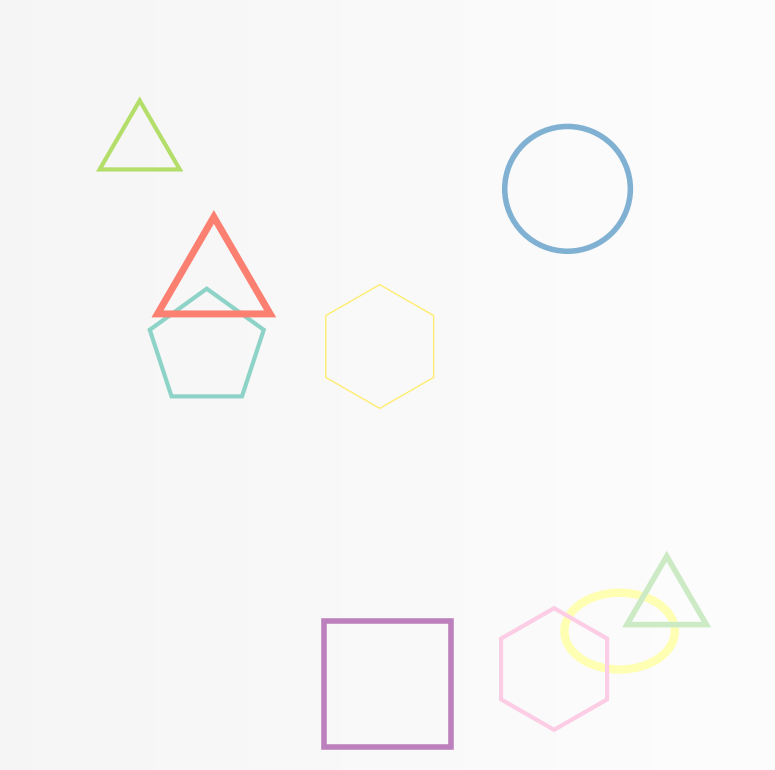[{"shape": "pentagon", "thickness": 1.5, "radius": 0.39, "center": [0.267, 0.548]}, {"shape": "oval", "thickness": 3, "radius": 0.36, "center": [0.8, 0.18]}, {"shape": "triangle", "thickness": 2.5, "radius": 0.42, "center": [0.276, 0.634]}, {"shape": "circle", "thickness": 2, "radius": 0.41, "center": [0.732, 0.755]}, {"shape": "triangle", "thickness": 1.5, "radius": 0.3, "center": [0.18, 0.81]}, {"shape": "hexagon", "thickness": 1.5, "radius": 0.39, "center": [0.715, 0.131]}, {"shape": "square", "thickness": 2, "radius": 0.41, "center": [0.5, 0.111]}, {"shape": "triangle", "thickness": 2, "radius": 0.3, "center": [0.86, 0.218]}, {"shape": "hexagon", "thickness": 0.5, "radius": 0.4, "center": [0.49, 0.55]}]